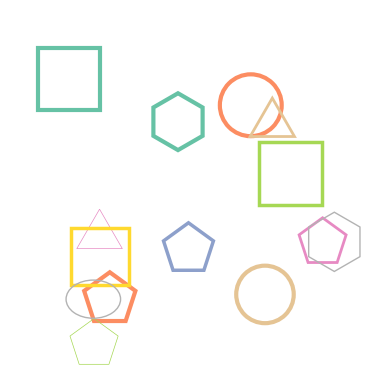[{"shape": "square", "thickness": 3, "radius": 0.4, "center": [0.179, 0.794]}, {"shape": "hexagon", "thickness": 3, "radius": 0.37, "center": [0.462, 0.684]}, {"shape": "circle", "thickness": 3, "radius": 0.4, "center": [0.651, 0.727]}, {"shape": "pentagon", "thickness": 3, "radius": 0.35, "center": [0.285, 0.223]}, {"shape": "pentagon", "thickness": 2.5, "radius": 0.34, "center": [0.49, 0.353]}, {"shape": "triangle", "thickness": 0.5, "radius": 0.34, "center": [0.259, 0.388]}, {"shape": "pentagon", "thickness": 2, "radius": 0.32, "center": [0.838, 0.37]}, {"shape": "square", "thickness": 2.5, "radius": 0.41, "center": [0.754, 0.549]}, {"shape": "pentagon", "thickness": 0.5, "radius": 0.33, "center": [0.244, 0.107]}, {"shape": "square", "thickness": 2.5, "radius": 0.37, "center": [0.26, 0.334]}, {"shape": "circle", "thickness": 3, "radius": 0.37, "center": [0.688, 0.235]}, {"shape": "triangle", "thickness": 2, "radius": 0.33, "center": [0.707, 0.679]}, {"shape": "hexagon", "thickness": 1, "radius": 0.38, "center": [0.868, 0.372]}, {"shape": "oval", "thickness": 1, "radius": 0.35, "center": [0.242, 0.223]}]